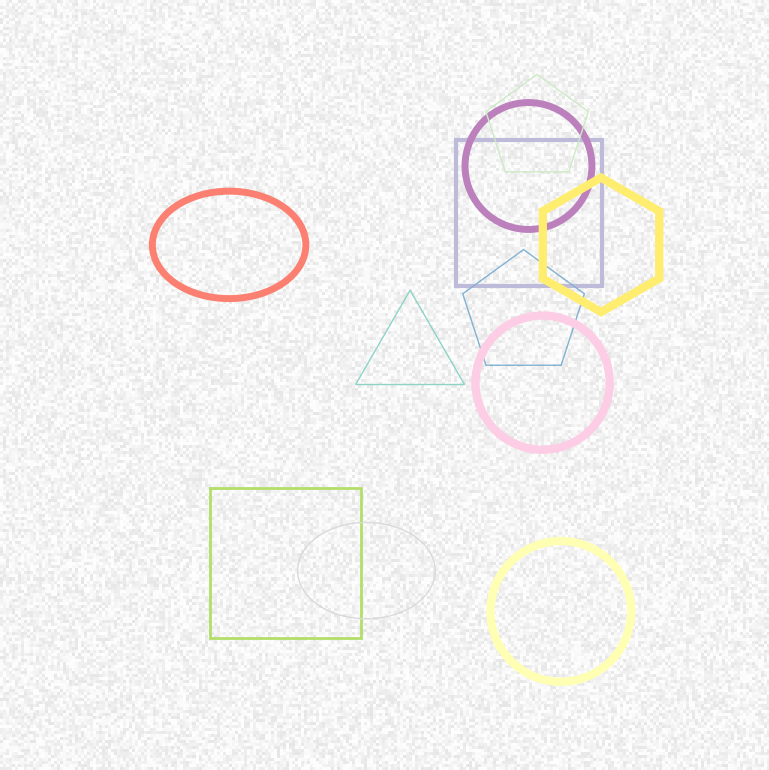[{"shape": "triangle", "thickness": 0.5, "radius": 0.41, "center": [0.533, 0.541]}, {"shape": "circle", "thickness": 3, "radius": 0.46, "center": [0.728, 0.206]}, {"shape": "square", "thickness": 1.5, "radius": 0.47, "center": [0.687, 0.724]}, {"shape": "oval", "thickness": 2.5, "radius": 0.5, "center": [0.298, 0.682]}, {"shape": "pentagon", "thickness": 0.5, "radius": 0.42, "center": [0.68, 0.593]}, {"shape": "square", "thickness": 1, "radius": 0.49, "center": [0.371, 0.269]}, {"shape": "circle", "thickness": 3, "radius": 0.44, "center": [0.705, 0.503]}, {"shape": "oval", "thickness": 0.5, "radius": 0.45, "center": [0.476, 0.259]}, {"shape": "circle", "thickness": 2.5, "radius": 0.41, "center": [0.686, 0.784]}, {"shape": "pentagon", "thickness": 0.5, "radius": 0.35, "center": [0.697, 0.833]}, {"shape": "hexagon", "thickness": 3, "radius": 0.44, "center": [0.781, 0.682]}]